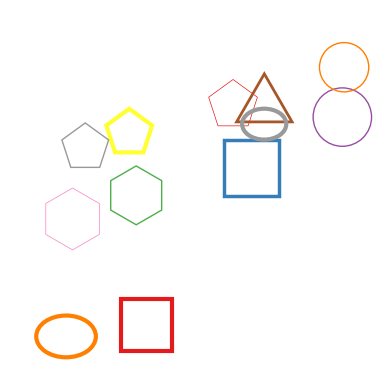[{"shape": "pentagon", "thickness": 0.5, "radius": 0.33, "center": [0.605, 0.727]}, {"shape": "square", "thickness": 3, "radius": 0.33, "center": [0.381, 0.156]}, {"shape": "square", "thickness": 2.5, "radius": 0.36, "center": [0.653, 0.565]}, {"shape": "hexagon", "thickness": 1, "radius": 0.38, "center": [0.354, 0.493]}, {"shape": "circle", "thickness": 1, "radius": 0.38, "center": [0.889, 0.696]}, {"shape": "circle", "thickness": 1, "radius": 0.32, "center": [0.894, 0.825]}, {"shape": "oval", "thickness": 3, "radius": 0.39, "center": [0.172, 0.126]}, {"shape": "pentagon", "thickness": 3, "radius": 0.31, "center": [0.336, 0.655]}, {"shape": "triangle", "thickness": 2, "radius": 0.42, "center": [0.687, 0.725]}, {"shape": "hexagon", "thickness": 0.5, "radius": 0.4, "center": [0.188, 0.431]}, {"shape": "oval", "thickness": 3, "radius": 0.29, "center": [0.686, 0.678]}, {"shape": "pentagon", "thickness": 1, "radius": 0.32, "center": [0.221, 0.617]}]